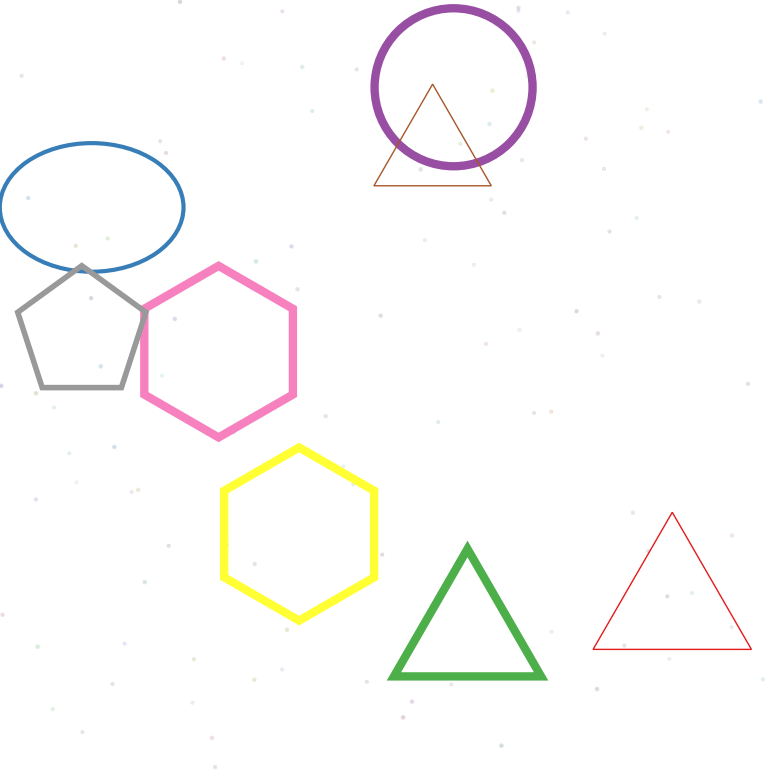[{"shape": "triangle", "thickness": 0.5, "radius": 0.59, "center": [0.873, 0.216]}, {"shape": "oval", "thickness": 1.5, "radius": 0.6, "center": [0.119, 0.731]}, {"shape": "triangle", "thickness": 3, "radius": 0.55, "center": [0.607, 0.177]}, {"shape": "circle", "thickness": 3, "radius": 0.51, "center": [0.589, 0.887]}, {"shape": "hexagon", "thickness": 3, "radius": 0.56, "center": [0.388, 0.306]}, {"shape": "triangle", "thickness": 0.5, "radius": 0.44, "center": [0.562, 0.803]}, {"shape": "hexagon", "thickness": 3, "radius": 0.56, "center": [0.284, 0.543]}, {"shape": "pentagon", "thickness": 2, "radius": 0.44, "center": [0.106, 0.567]}]